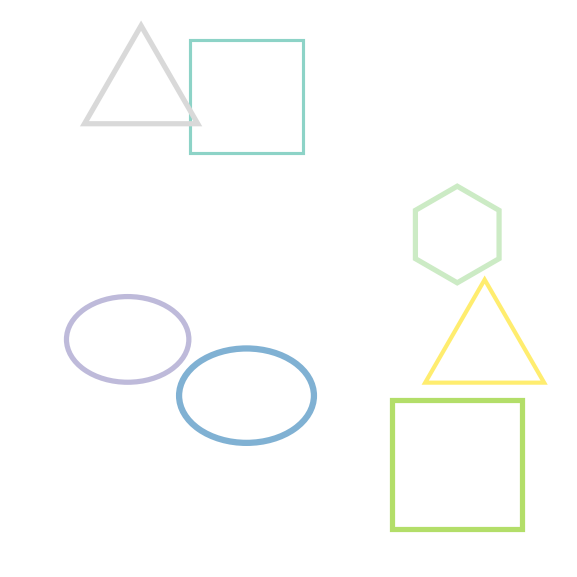[{"shape": "square", "thickness": 1.5, "radius": 0.49, "center": [0.427, 0.832]}, {"shape": "oval", "thickness": 2.5, "radius": 0.53, "center": [0.221, 0.411]}, {"shape": "oval", "thickness": 3, "radius": 0.58, "center": [0.427, 0.314]}, {"shape": "square", "thickness": 2.5, "radius": 0.56, "center": [0.791, 0.194]}, {"shape": "triangle", "thickness": 2.5, "radius": 0.57, "center": [0.244, 0.841]}, {"shape": "hexagon", "thickness": 2.5, "radius": 0.42, "center": [0.792, 0.593]}, {"shape": "triangle", "thickness": 2, "radius": 0.59, "center": [0.839, 0.396]}]